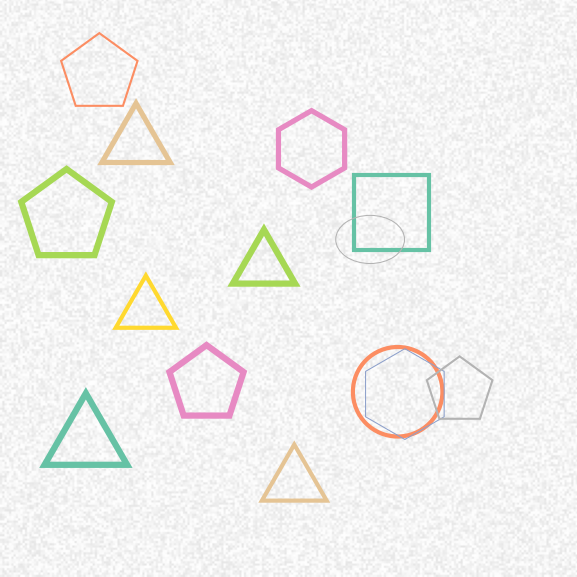[{"shape": "square", "thickness": 2, "radius": 0.32, "center": [0.678, 0.632]}, {"shape": "triangle", "thickness": 3, "radius": 0.41, "center": [0.149, 0.236]}, {"shape": "circle", "thickness": 2, "radius": 0.39, "center": [0.689, 0.321]}, {"shape": "pentagon", "thickness": 1, "radius": 0.35, "center": [0.172, 0.872]}, {"shape": "hexagon", "thickness": 0.5, "radius": 0.39, "center": [0.701, 0.317]}, {"shape": "pentagon", "thickness": 3, "radius": 0.34, "center": [0.358, 0.334]}, {"shape": "hexagon", "thickness": 2.5, "radius": 0.33, "center": [0.539, 0.741]}, {"shape": "triangle", "thickness": 3, "radius": 0.31, "center": [0.457, 0.539]}, {"shape": "pentagon", "thickness": 3, "radius": 0.41, "center": [0.115, 0.624]}, {"shape": "triangle", "thickness": 2, "radius": 0.3, "center": [0.253, 0.462]}, {"shape": "triangle", "thickness": 2, "radius": 0.32, "center": [0.51, 0.165]}, {"shape": "triangle", "thickness": 2.5, "radius": 0.34, "center": [0.236, 0.752]}, {"shape": "oval", "thickness": 0.5, "radius": 0.3, "center": [0.641, 0.585]}, {"shape": "pentagon", "thickness": 1, "radius": 0.3, "center": [0.796, 0.322]}]